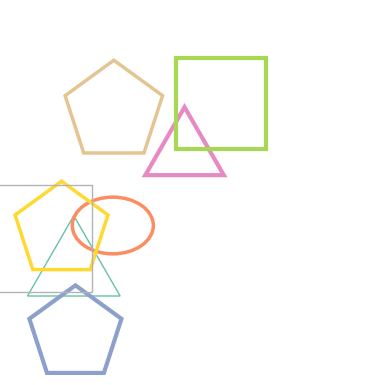[{"shape": "triangle", "thickness": 1, "radius": 0.69, "center": [0.192, 0.301]}, {"shape": "oval", "thickness": 2.5, "radius": 0.53, "center": [0.293, 0.414]}, {"shape": "pentagon", "thickness": 3, "radius": 0.63, "center": [0.196, 0.133]}, {"shape": "triangle", "thickness": 3, "radius": 0.59, "center": [0.479, 0.604]}, {"shape": "square", "thickness": 3, "radius": 0.59, "center": [0.574, 0.731]}, {"shape": "pentagon", "thickness": 2.5, "radius": 0.63, "center": [0.16, 0.402]}, {"shape": "pentagon", "thickness": 2.5, "radius": 0.67, "center": [0.296, 0.71]}, {"shape": "square", "thickness": 1, "radius": 0.7, "center": [0.101, 0.381]}]